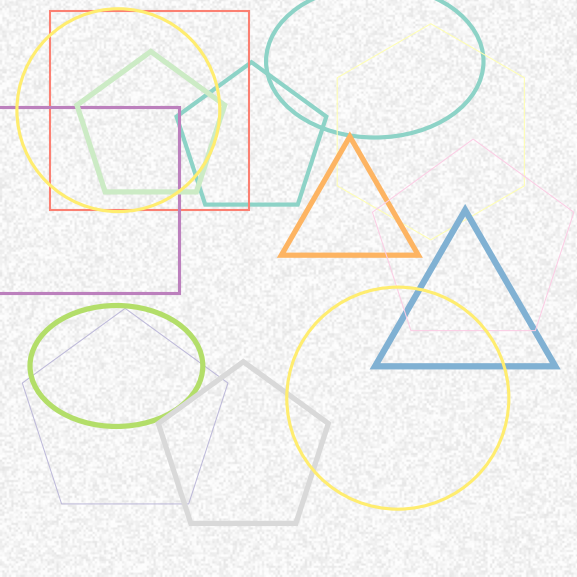[{"shape": "oval", "thickness": 2, "radius": 0.94, "center": [0.649, 0.893]}, {"shape": "pentagon", "thickness": 2, "radius": 0.68, "center": [0.435, 0.755]}, {"shape": "hexagon", "thickness": 0.5, "radius": 0.94, "center": [0.746, 0.771]}, {"shape": "pentagon", "thickness": 0.5, "radius": 0.94, "center": [0.217, 0.278]}, {"shape": "square", "thickness": 1, "radius": 0.86, "center": [0.258, 0.808]}, {"shape": "triangle", "thickness": 3, "radius": 0.9, "center": [0.805, 0.455]}, {"shape": "triangle", "thickness": 2.5, "radius": 0.68, "center": [0.606, 0.626]}, {"shape": "oval", "thickness": 2.5, "radius": 0.75, "center": [0.202, 0.365]}, {"shape": "pentagon", "thickness": 0.5, "radius": 0.92, "center": [0.819, 0.575]}, {"shape": "pentagon", "thickness": 2.5, "radius": 0.77, "center": [0.421, 0.218]}, {"shape": "square", "thickness": 1.5, "radius": 0.8, "center": [0.15, 0.653]}, {"shape": "pentagon", "thickness": 2.5, "radius": 0.67, "center": [0.261, 0.776]}, {"shape": "circle", "thickness": 1.5, "radius": 0.88, "center": [0.205, 0.808]}, {"shape": "circle", "thickness": 1.5, "radius": 0.96, "center": [0.689, 0.31]}]